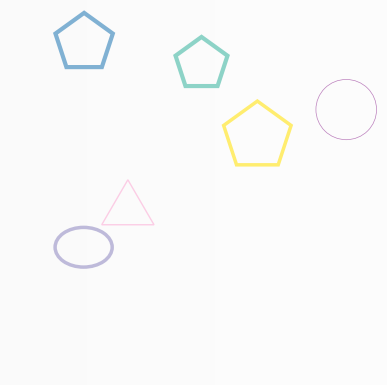[{"shape": "pentagon", "thickness": 3, "radius": 0.35, "center": [0.52, 0.834]}, {"shape": "oval", "thickness": 2.5, "radius": 0.37, "center": [0.216, 0.358]}, {"shape": "pentagon", "thickness": 3, "radius": 0.39, "center": [0.217, 0.889]}, {"shape": "triangle", "thickness": 1, "radius": 0.39, "center": [0.33, 0.455]}, {"shape": "circle", "thickness": 0.5, "radius": 0.39, "center": [0.894, 0.715]}, {"shape": "pentagon", "thickness": 2.5, "radius": 0.46, "center": [0.664, 0.646]}]